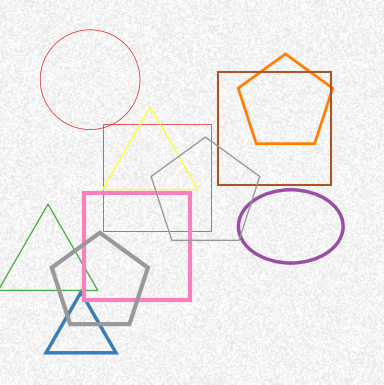[{"shape": "circle", "thickness": 0.5, "radius": 0.65, "center": [0.234, 0.793]}, {"shape": "square", "thickness": 0.5, "radius": 0.7, "center": [0.408, 0.539]}, {"shape": "triangle", "thickness": 2.5, "radius": 0.52, "center": [0.21, 0.136]}, {"shape": "triangle", "thickness": 1, "radius": 0.75, "center": [0.125, 0.32]}, {"shape": "oval", "thickness": 2.5, "radius": 0.68, "center": [0.755, 0.412]}, {"shape": "pentagon", "thickness": 2, "radius": 0.64, "center": [0.741, 0.731]}, {"shape": "triangle", "thickness": 1, "radius": 0.72, "center": [0.39, 0.579]}, {"shape": "square", "thickness": 1.5, "radius": 0.73, "center": [0.712, 0.667]}, {"shape": "square", "thickness": 3, "radius": 0.69, "center": [0.355, 0.36]}, {"shape": "pentagon", "thickness": 1, "radius": 0.74, "center": [0.534, 0.496]}, {"shape": "pentagon", "thickness": 3, "radius": 0.66, "center": [0.259, 0.264]}]